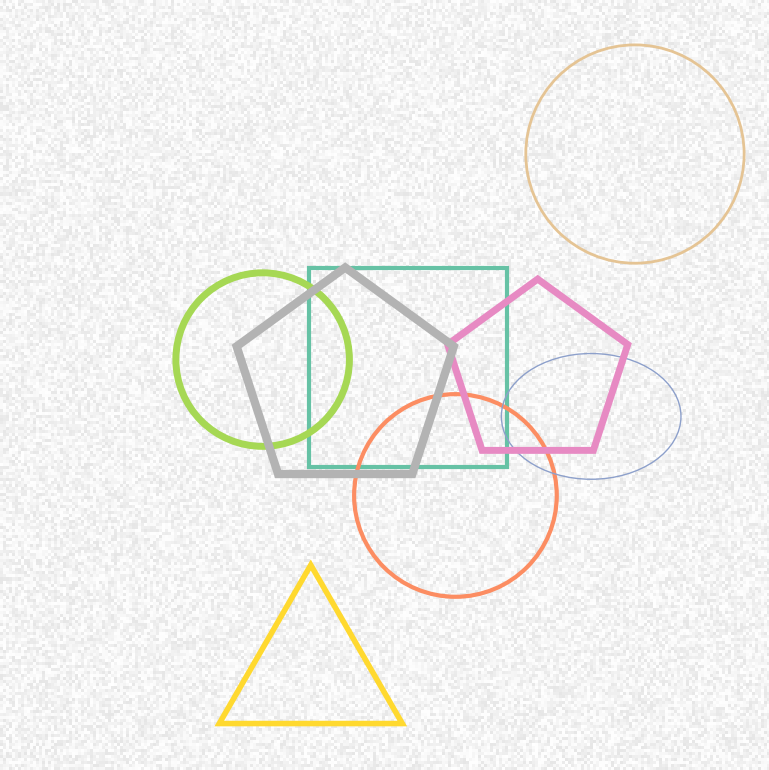[{"shape": "square", "thickness": 1.5, "radius": 0.65, "center": [0.53, 0.523]}, {"shape": "circle", "thickness": 1.5, "radius": 0.66, "center": [0.591, 0.357]}, {"shape": "oval", "thickness": 0.5, "radius": 0.58, "center": [0.768, 0.459]}, {"shape": "pentagon", "thickness": 2.5, "radius": 0.61, "center": [0.698, 0.515]}, {"shape": "circle", "thickness": 2.5, "radius": 0.56, "center": [0.341, 0.533]}, {"shape": "triangle", "thickness": 2, "radius": 0.69, "center": [0.404, 0.129]}, {"shape": "circle", "thickness": 1, "radius": 0.71, "center": [0.825, 0.8]}, {"shape": "pentagon", "thickness": 3, "radius": 0.74, "center": [0.448, 0.504]}]